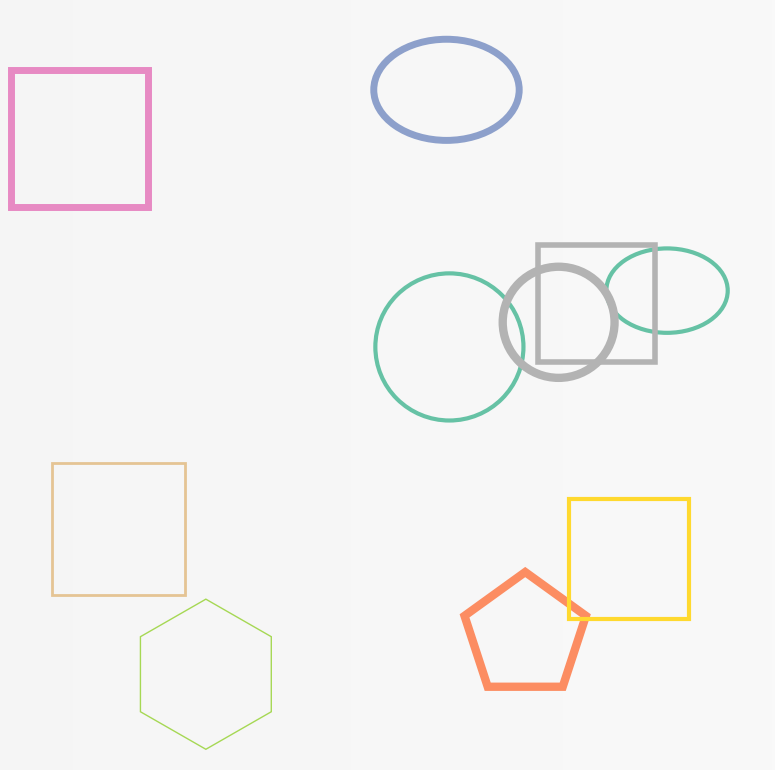[{"shape": "circle", "thickness": 1.5, "radius": 0.48, "center": [0.58, 0.549]}, {"shape": "oval", "thickness": 1.5, "radius": 0.39, "center": [0.861, 0.623]}, {"shape": "pentagon", "thickness": 3, "radius": 0.41, "center": [0.678, 0.175]}, {"shape": "oval", "thickness": 2.5, "radius": 0.47, "center": [0.576, 0.883]}, {"shape": "square", "thickness": 2.5, "radius": 0.44, "center": [0.102, 0.82]}, {"shape": "hexagon", "thickness": 0.5, "radius": 0.49, "center": [0.266, 0.124]}, {"shape": "square", "thickness": 1.5, "radius": 0.39, "center": [0.812, 0.274]}, {"shape": "square", "thickness": 1, "radius": 0.43, "center": [0.153, 0.313]}, {"shape": "circle", "thickness": 3, "radius": 0.36, "center": [0.721, 0.581]}, {"shape": "square", "thickness": 2, "radius": 0.38, "center": [0.77, 0.606]}]